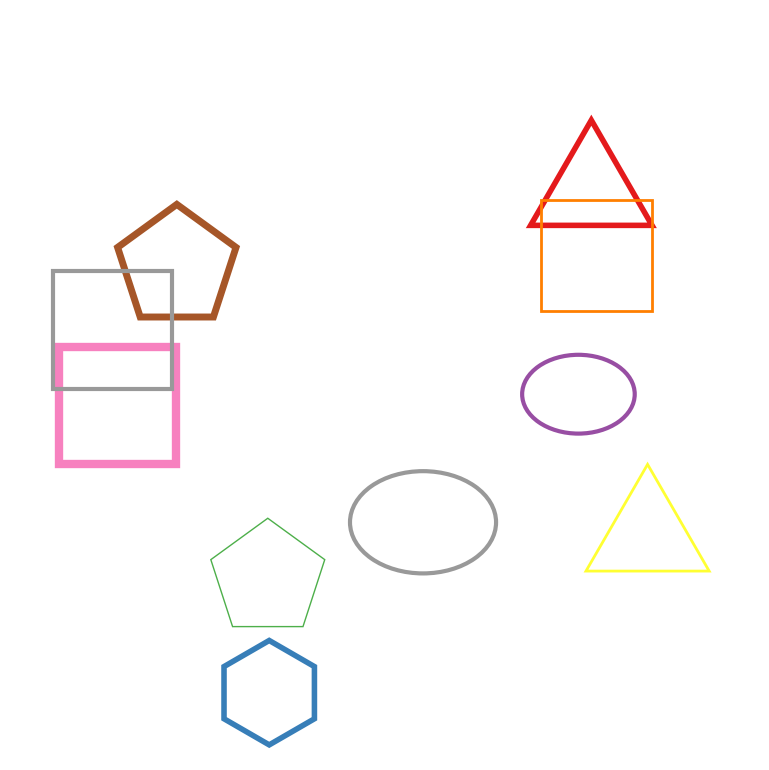[{"shape": "triangle", "thickness": 2, "radius": 0.46, "center": [0.768, 0.753]}, {"shape": "hexagon", "thickness": 2, "radius": 0.34, "center": [0.35, 0.1]}, {"shape": "pentagon", "thickness": 0.5, "radius": 0.39, "center": [0.348, 0.249]}, {"shape": "oval", "thickness": 1.5, "radius": 0.37, "center": [0.751, 0.488]}, {"shape": "square", "thickness": 1, "radius": 0.36, "center": [0.775, 0.668]}, {"shape": "triangle", "thickness": 1, "radius": 0.46, "center": [0.841, 0.305]}, {"shape": "pentagon", "thickness": 2.5, "radius": 0.4, "center": [0.23, 0.654]}, {"shape": "square", "thickness": 3, "radius": 0.38, "center": [0.153, 0.473]}, {"shape": "oval", "thickness": 1.5, "radius": 0.47, "center": [0.549, 0.322]}, {"shape": "square", "thickness": 1.5, "radius": 0.38, "center": [0.146, 0.571]}]